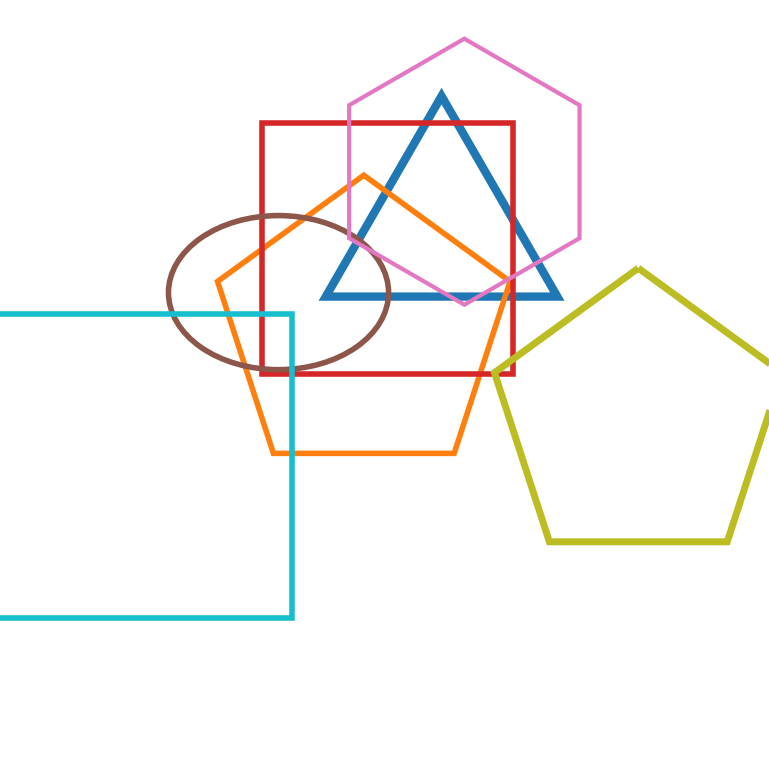[{"shape": "triangle", "thickness": 3, "radius": 0.87, "center": [0.573, 0.702]}, {"shape": "pentagon", "thickness": 2, "radius": 1.0, "center": [0.472, 0.573]}, {"shape": "square", "thickness": 2, "radius": 0.81, "center": [0.503, 0.677]}, {"shape": "oval", "thickness": 2, "radius": 0.71, "center": [0.362, 0.62]}, {"shape": "hexagon", "thickness": 1.5, "radius": 0.86, "center": [0.603, 0.777]}, {"shape": "pentagon", "thickness": 2.5, "radius": 0.98, "center": [0.829, 0.455]}, {"shape": "square", "thickness": 2, "radius": 0.99, "center": [0.182, 0.395]}]